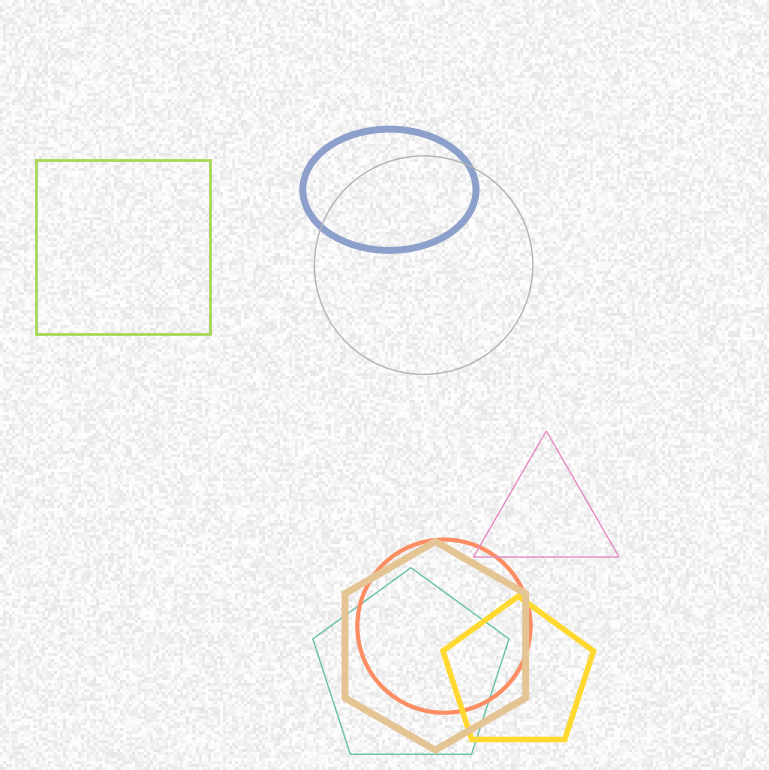[{"shape": "pentagon", "thickness": 0.5, "radius": 0.67, "center": [0.534, 0.129]}, {"shape": "circle", "thickness": 1.5, "radius": 0.56, "center": [0.577, 0.187]}, {"shape": "oval", "thickness": 2.5, "radius": 0.56, "center": [0.506, 0.754]}, {"shape": "triangle", "thickness": 0.5, "radius": 0.55, "center": [0.709, 0.331]}, {"shape": "square", "thickness": 1, "radius": 0.57, "center": [0.16, 0.679]}, {"shape": "pentagon", "thickness": 2, "radius": 0.51, "center": [0.673, 0.123]}, {"shape": "hexagon", "thickness": 2.5, "radius": 0.68, "center": [0.565, 0.161]}, {"shape": "circle", "thickness": 0.5, "radius": 0.71, "center": [0.55, 0.656]}]